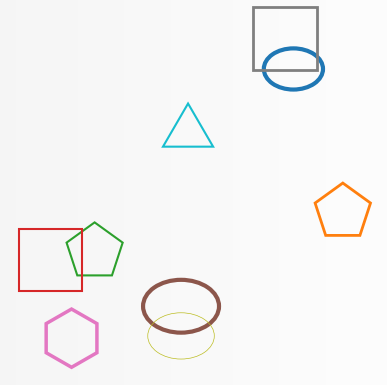[{"shape": "oval", "thickness": 3, "radius": 0.38, "center": [0.757, 0.821]}, {"shape": "pentagon", "thickness": 2, "radius": 0.38, "center": [0.885, 0.449]}, {"shape": "pentagon", "thickness": 1.5, "radius": 0.38, "center": [0.244, 0.346]}, {"shape": "square", "thickness": 1.5, "radius": 0.41, "center": [0.13, 0.325]}, {"shape": "oval", "thickness": 3, "radius": 0.49, "center": [0.467, 0.205]}, {"shape": "hexagon", "thickness": 2.5, "radius": 0.38, "center": [0.185, 0.122]}, {"shape": "square", "thickness": 2, "radius": 0.41, "center": [0.735, 0.899]}, {"shape": "oval", "thickness": 0.5, "radius": 0.43, "center": [0.467, 0.128]}, {"shape": "triangle", "thickness": 1.5, "radius": 0.37, "center": [0.485, 0.656]}]